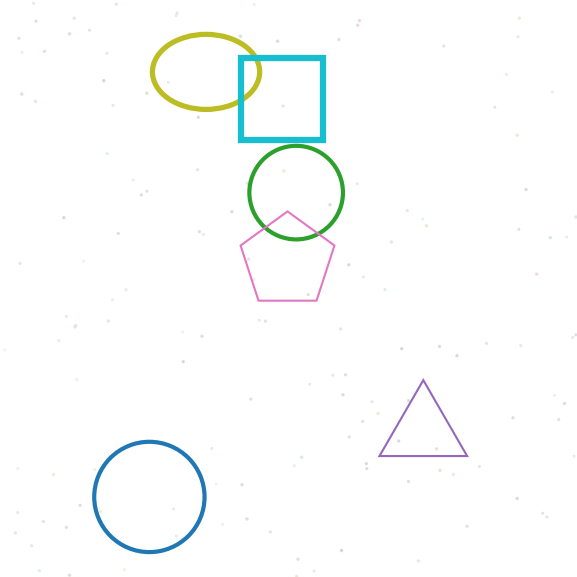[{"shape": "circle", "thickness": 2, "radius": 0.48, "center": [0.259, 0.139]}, {"shape": "circle", "thickness": 2, "radius": 0.41, "center": [0.513, 0.666]}, {"shape": "triangle", "thickness": 1, "radius": 0.44, "center": [0.733, 0.253]}, {"shape": "pentagon", "thickness": 1, "radius": 0.43, "center": [0.498, 0.548]}, {"shape": "oval", "thickness": 2.5, "radius": 0.46, "center": [0.357, 0.875]}, {"shape": "square", "thickness": 3, "radius": 0.35, "center": [0.489, 0.827]}]